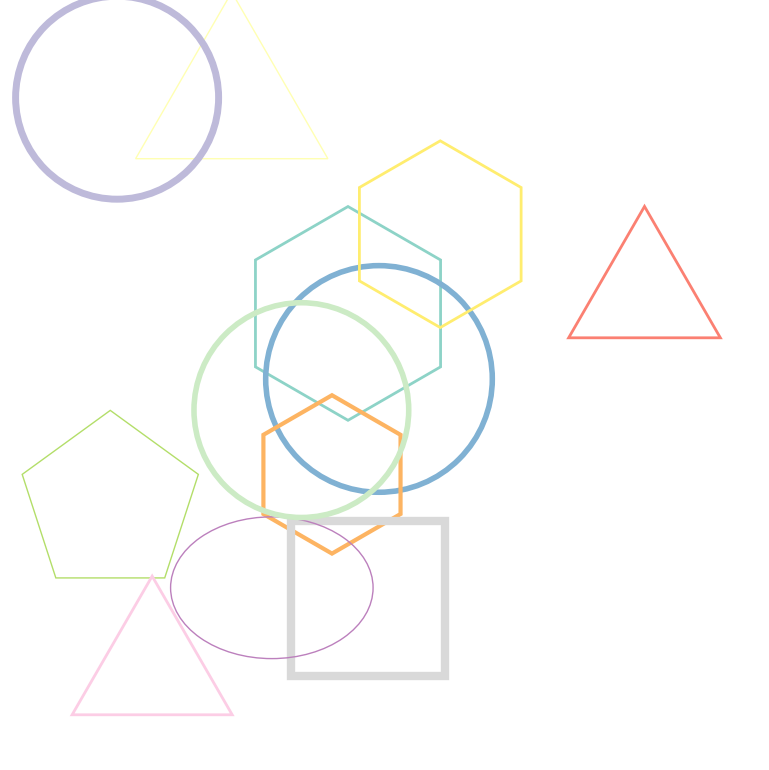[{"shape": "hexagon", "thickness": 1, "radius": 0.69, "center": [0.452, 0.593]}, {"shape": "triangle", "thickness": 0.5, "radius": 0.72, "center": [0.301, 0.866]}, {"shape": "circle", "thickness": 2.5, "radius": 0.66, "center": [0.152, 0.873]}, {"shape": "triangle", "thickness": 1, "radius": 0.57, "center": [0.837, 0.618]}, {"shape": "circle", "thickness": 2, "radius": 0.74, "center": [0.492, 0.508]}, {"shape": "hexagon", "thickness": 1.5, "radius": 0.51, "center": [0.431, 0.384]}, {"shape": "pentagon", "thickness": 0.5, "radius": 0.6, "center": [0.143, 0.347]}, {"shape": "triangle", "thickness": 1, "radius": 0.6, "center": [0.198, 0.132]}, {"shape": "square", "thickness": 3, "radius": 0.5, "center": [0.478, 0.223]}, {"shape": "oval", "thickness": 0.5, "radius": 0.66, "center": [0.353, 0.237]}, {"shape": "circle", "thickness": 2, "radius": 0.7, "center": [0.391, 0.467]}, {"shape": "hexagon", "thickness": 1, "radius": 0.61, "center": [0.572, 0.696]}]